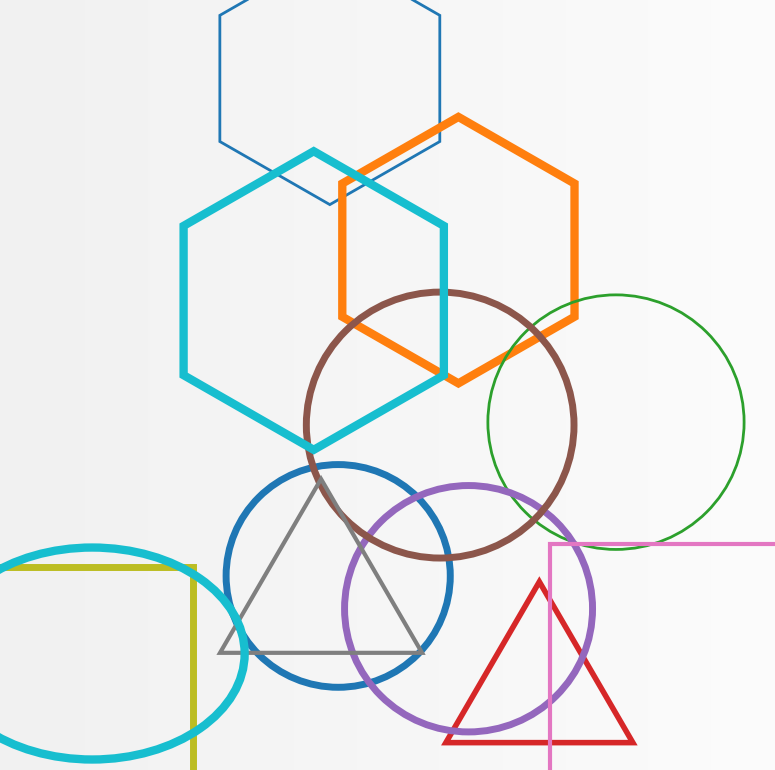[{"shape": "hexagon", "thickness": 1, "radius": 0.82, "center": [0.426, 0.898]}, {"shape": "circle", "thickness": 2.5, "radius": 0.72, "center": [0.436, 0.252]}, {"shape": "hexagon", "thickness": 3, "radius": 0.86, "center": [0.591, 0.675]}, {"shape": "circle", "thickness": 1, "radius": 0.83, "center": [0.795, 0.452]}, {"shape": "triangle", "thickness": 2, "radius": 0.7, "center": [0.696, 0.105]}, {"shape": "circle", "thickness": 2.5, "radius": 0.8, "center": [0.605, 0.209]}, {"shape": "circle", "thickness": 2.5, "radius": 0.86, "center": [0.568, 0.448]}, {"shape": "square", "thickness": 1.5, "radius": 0.77, "center": [0.865, 0.139]}, {"shape": "triangle", "thickness": 1.5, "radius": 0.75, "center": [0.414, 0.227]}, {"shape": "square", "thickness": 2.5, "radius": 0.67, "center": [0.116, 0.13]}, {"shape": "oval", "thickness": 3, "radius": 0.98, "center": [0.119, 0.151]}, {"shape": "hexagon", "thickness": 3, "radius": 0.97, "center": [0.405, 0.61]}]